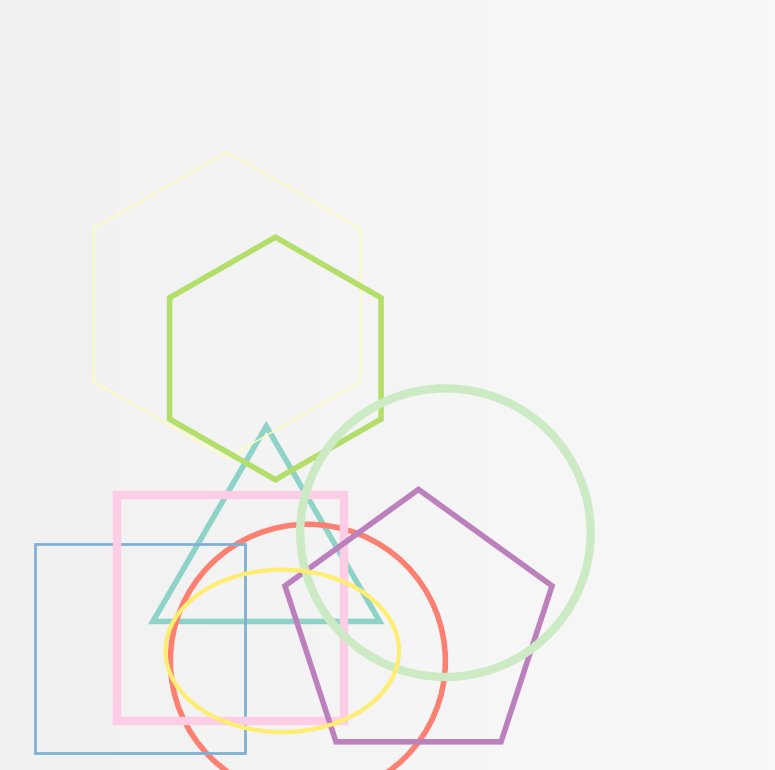[{"shape": "triangle", "thickness": 2, "radius": 0.84, "center": [0.344, 0.277]}, {"shape": "hexagon", "thickness": 0.5, "radius": 0.99, "center": [0.293, 0.604]}, {"shape": "circle", "thickness": 2, "radius": 0.89, "center": [0.397, 0.142]}, {"shape": "square", "thickness": 1, "radius": 0.68, "center": [0.18, 0.158]}, {"shape": "hexagon", "thickness": 2, "radius": 0.79, "center": [0.355, 0.535]}, {"shape": "square", "thickness": 3, "radius": 0.73, "center": [0.297, 0.21]}, {"shape": "pentagon", "thickness": 2, "radius": 0.91, "center": [0.54, 0.183]}, {"shape": "circle", "thickness": 3, "radius": 0.94, "center": [0.575, 0.308]}, {"shape": "oval", "thickness": 1.5, "radius": 0.75, "center": [0.364, 0.155]}]